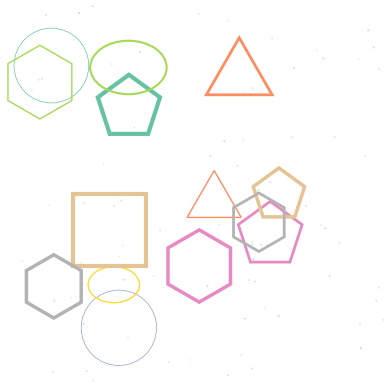[{"shape": "pentagon", "thickness": 3, "radius": 0.42, "center": [0.335, 0.721]}, {"shape": "circle", "thickness": 0.5, "radius": 0.49, "center": [0.133, 0.83]}, {"shape": "triangle", "thickness": 2, "radius": 0.49, "center": [0.621, 0.803]}, {"shape": "triangle", "thickness": 1, "radius": 0.41, "center": [0.556, 0.476]}, {"shape": "circle", "thickness": 0.5, "radius": 0.49, "center": [0.309, 0.148]}, {"shape": "pentagon", "thickness": 2, "radius": 0.44, "center": [0.702, 0.39]}, {"shape": "hexagon", "thickness": 2.5, "radius": 0.47, "center": [0.518, 0.309]}, {"shape": "oval", "thickness": 1.5, "radius": 0.5, "center": [0.334, 0.825]}, {"shape": "hexagon", "thickness": 1, "radius": 0.48, "center": [0.104, 0.787]}, {"shape": "oval", "thickness": 1, "radius": 0.33, "center": [0.296, 0.26]}, {"shape": "square", "thickness": 3, "radius": 0.47, "center": [0.284, 0.403]}, {"shape": "pentagon", "thickness": 2.5, "radius": 0.35, "center": [0.724, 0.493]}, {"shape": "hexagon", "thickness": 2, "radius": 0.38, "center": [0.672, 0.423]}, {"shape": "hexagon", "thickness": 2.5, "radius": 0.41, "center": [0.14, 0.256]}]